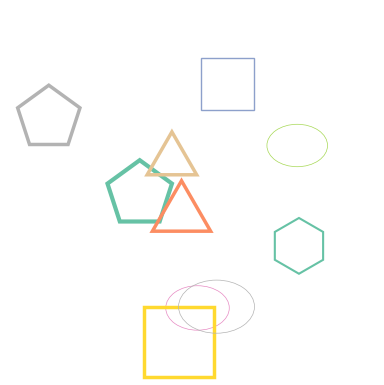[{"shape": "pentagon", "thickness": 3, "radius": 0.44, "center": [0.363, 0.496]}, {"shape": "hexagon", "thickness": 1.5, "radius": 0.36, "center": [0.777, 0.361]}, {"shape": "triangle", "thickness": 2.5, "radius": 0.44, "center": [0.471, 0.443]}, {"shape": "square", "thickness": 1, "radius": 0.34, "center": [0.591, 0.782]}, {"shape": "oval", "thickness": 0.5, "radius": 0.41, "center": [0.513, 0.2]}, {"shape": "oval", "thickness": 0.5, "radius": 0.39, "center": [0.772, 0.622]}, {"shape": "square", "thickness": 2.5, "radius": 0.45, "center": [0.465, 0.113]}, {"shape": "triangle", "thickness": 2.5, "radius": 0.37, "center": [0.447, 0.583]}, {"shape": "oval", "thickness": 0.5, "radius": 0.49, "center": [0.562, 0.203]}, {"shape": "pentagon", "thickness": 2.5, "radius": 0.43, "center": [0.127, 0.694]}]